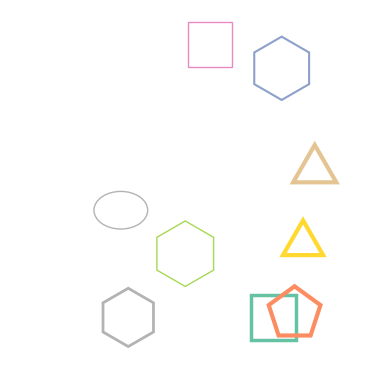[{"shape": "square", "thickness": 2.5, "radius": 0.29, "center": [0.709, 0.176]}, {"shape": "pentagon", "thickness": 3, "radius": 0.35, "center": [0.765, 0.186]}, {"shape": "hexagon", "thickness": 1.5, "radius": 0.41, "center": [0.732, 0.823]}, {"shape": "square", "thickness": 1, "radius": 0.29, "center": [0.545, 0.884]}, {"shape": "hexagon", "thickness": 1, "radius": 0.43, "center": [0.481, 0.341]}, {"shape": "triangle", "thickness": 3, "radius": 0.3, "center": [0.787, 0.367]}, {"shape": "triangle", "thickness": 3, "radius": 0.32, "center": [0.817, 0.559]}, {"shape": "hexagon", "thickness": 2, "radius": 0.38, "center": [0.333, 0.176]}, {"shape": "oval", "thickness": 1, "radius": 0.35, "center": [0.314, 0.454]}]